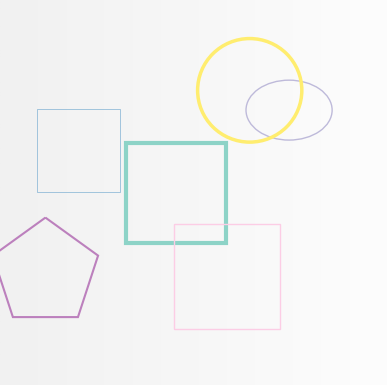[{"shape": "square", "thickness": 3, "radius": 0.65, "center": [0.453, 0.498]}, {"shape": "oval", "thickness": 1, "radius": 0.56, "center": [0.746, 0.714]}, {"shape": "square", "thickness": 0.5, "radius": 0.54, "center": [0.202, 0.61]}, {"shape": "square", "thickness": 1, "radius": 0.69, "center": [0.585, 0.282]}, {"shape": "pentagon", "thickness": 1.5, "radius": 0.71, "center": [0.117, 0.292]}, {"shape": "circle", "thickness": 2.5, "radius": 0.67, "center": [0.644, 0.765]}]